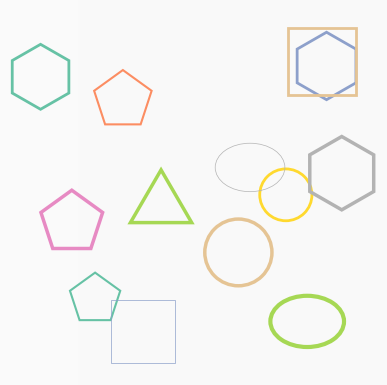[{"shape": "hexagon", "thickness": 2, "radius": 0.42, "center": [0.105, 0.801]}, {"shape": "pentagon", "thickness": 1.5, "radius": 0.34, "center": [0.245, 0.224]}, {"shape": "pentagon", "thickness": 1.5, "radius": 0.39, "center": [0.317, 0.74]}, {"shape": "hexagon", "thickness": 2, "radius": 0.44, "center": [0.843, 0.829]}, {"shape": "square", "thickness": 0.5, "radius": 0.41, "center": [0.368, 0.139]}, {"shape": "pentagon", "thickness": 2.5, "radius": 0.42, "center": [0.185, 0.422]}, {"shape": "oval", "thickness": 3, "radius": 0.48, "center": [0.793, 0.165]}, {"shape": "triangle", "thickness": 2.5, "radius": 0.46, "center": [0.416, 0.467]}, {"shape": "circle", "thickness": 2, "radius": 0.34, "center": [0.738, 0.494]}, {"shape": "circle", "thickness": 2.5, "radius": 0.43, "center": [0.615, 0.344]}, {"shape": "square", "thickness": 2, "radius": 0.44, "center": [0.831, 0.84]}, {"shape": "hexagon", "thickness": 2.5, "radius": 0.48, "center": [0.882, 0.55]}, {"shape": "oval", "thickness": 0.5, "radius": 0.45, "center": [0.645, 0.565]}]